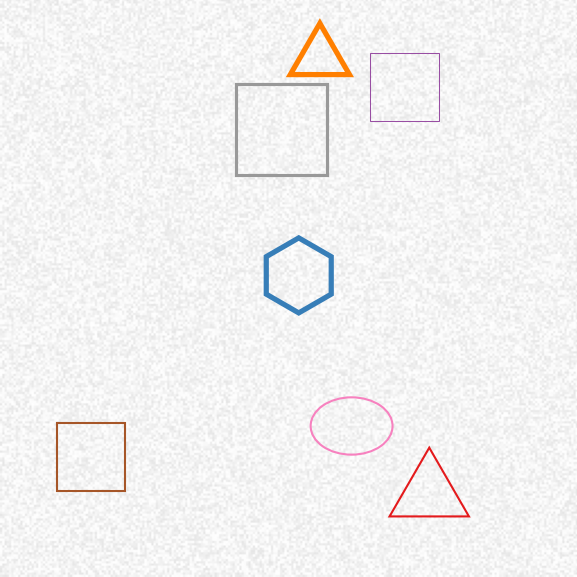[{"shape": "triangle", "thickness": 1, "radius": 0.4, "center": [0.743, 0.145]}, {"shape": "hexagon", "thickness": 2.5, "radius": 0.32, "center": [0.517, 0.522]}, {"shape": "square", "thickness": 0.5, "radius": 0.3, "center": [0.701, 0.849]}, {"shape": "triangle", "thickness": 2.5, "radius": 0.3, "center": [0.554, 0.9]}, {"shape": "square", "thickness": 1, "radius": 0.29, "center": [0.157, 0.208]}, {"shape": "oval", "thickness": 1, "radius": 0.35, "center": [0.609, 0.261]}, {"shape": "square", "thickness": 1.5, "radius": 0.39, "center": [0.488, 0.775]}]